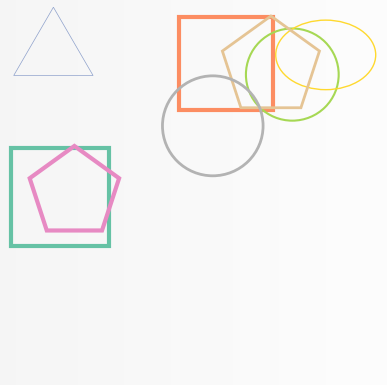[{"shape": "square", "thickness": 3, "radius": 0.64, "center": [0.155, 0.487]}, {"shape": "square", "thickness": 3, "radius": 0.61, "center": [0.582, 0.835]}, {"shape": "triangle", "thickness": 0.5, "radius": 0.59, "center": [0.138, 0.863]}, {"shape": "pentagon", "thickness": 3, "radius": 0.61, "center": [0.192, 0.499]}, {"shape": "circle", "thickness": 1.5, "radius": 0.6, "center": [0.754, 0.806]}, {"shape": "oval", "thickness": 1, "radius": 0.65, "center": [0.841, 0.857]}, {"shape": "pentagon", "thickness": 2, "radius": 0.66, "center": [0.699, 0.827]}, {"shape": "circle", "thickness": 2, "radius": 0.65, "center": [0.549, 0.673]}]